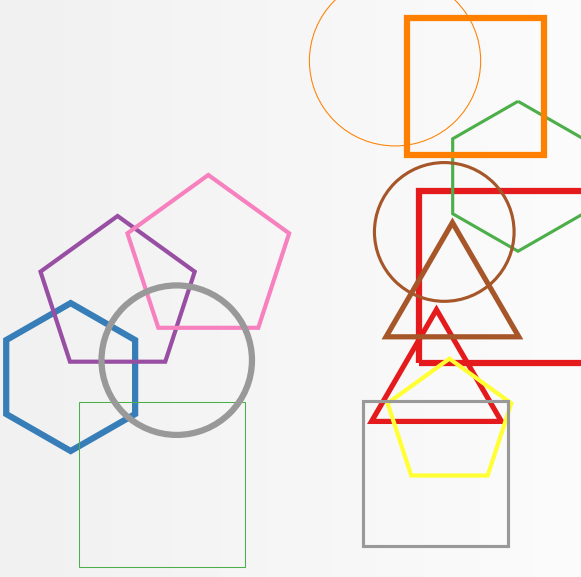[{"shape": "square", "thickness": 3, "radius": 0.74, "center": [0.87, 0.52]}, {"shape": "triangle", "thickness": 2.5, "radius": 0.64, "center": [0.751, 0.334]}, {"shape": "hexagon", "thickness": 3, "radius": 0.64, "center": [0.122, 0.346]}, {"shape": "hexagon", "thickness": 1.5, "radius": 0.65, "center": [0.891, 0.694]}, {"shape": "square", "thickness": 0.5, "radius": 0.71, "center": [0.279, 0.16]}, {"shape": "pentagon", "thickness": 2, "radius": 0.7, "center": [0.202, 0.486]}, {"shape": "square", "thickness": 3, "radius": 0.59, "center": [0.818, 0.85]}, {"shape": "circle", "thickness": 0.5, "radius": 0.74, "center": [0.68, 0.894]}, {"shape": "pentagon", "thickness": 2, "radius": 0.56, "center": [0.773, 0.266]}, {"shape": "triangle", "thickness": 2.5, "radius": 0.66, "center": [0.778, 0.482]}, {"shape": "circle", "thickness": 1.5, "radius": 0.6, "center": [0.764, 0.598]}, {"shape": "pentagon", "thickness": 2, "radius": 0.73, "center": [0.358, 0.55]}, {"shape": "circle", "thickness": 3, "radius": 0.65, "center": [0.304, 0.375]}, {"shape": "square", "thickness": 1.5, "radius": 0.63, "center": [0.749, 0.179]}]